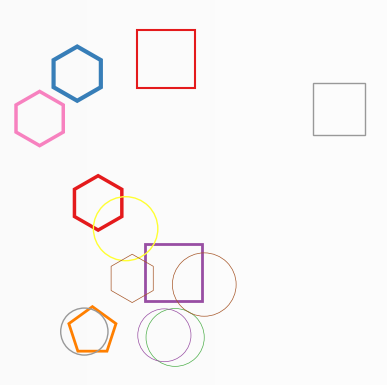[{"shape": "hexagon", "thickness": 2.5, "radius": 0.35, "center": [0.253, 0.473]}, {"shape": "square", "thickness": 1.5, "radius": 0.38, "center": [0.429, 0.847]}, {"shape": "hexagon", "thickness": 3, "radius": 0.35, "center": [0.199, 0.809]}, {"shape": "circle", "thickness": 0.5, "radius": 0.38, "center": [0.452, 0.124]}, {"shape": "circle", "thickness": 0.5, "radius": 0.34, "center": [0.424, 0.129]}, {"shape": "square", "thickness": 2, "radius": 0.37, "center": [0.448, 0.292]}, {"shape": "pentagon", "thickness": 2, "radius": 0.32, "center": [0.238, 0.14]}, {"shape": "circle", "thickness": 1, "radius": 0.42, "center": [0.324, 0.406]}, {"shape": "circle", "thickness": 0.5, "radius": 0.41, "center": [0.527, 0.261]}, {"shape": "hexagon", "thickness": 0.5, "radius": 0.31, "center": [0.341, 0.277]}, {"shape": "hexagon", "thickness": 2.5, "radius": 0.35, "center": [0.102, 0.692]}, {"shape": "square", "thickness": 1, "radius": 0.34, "center": [0.875, 0.718]}, {"shape": "circle", "thickness": 1, "radius": 0.31, "center": [0.218, 0.139]}]